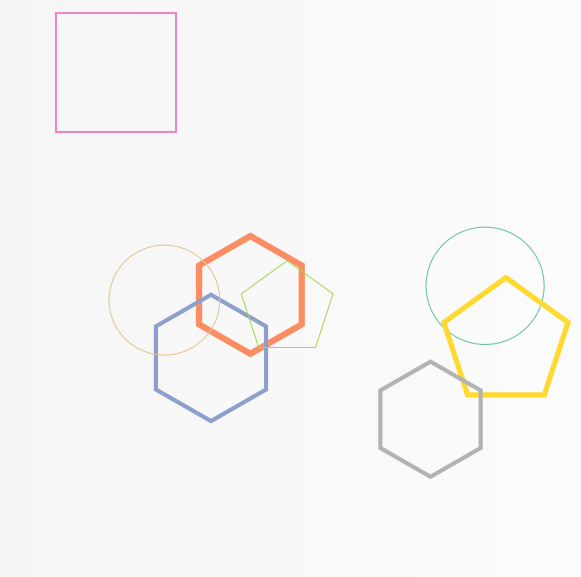[{"shape": "circle", "thickness": 0.5, "radius": 0.51, "center": [0.835, 0.504]}, {"shape": "hexagon", "thickness": 3, "radius": 0.51, "center": [0.431, 0.488]}, {"shape": "hexagon", "thickness": 2, "radius": 0.55, "center": [0.363, 0.379]}, {"shape": "square", "thickness": 1, "radius": 0.52, "center": [0.199, 0.874]}, {"shape": "pentagon", "thickness": 0.5, "radius": 0.42, "center": [0.494, 0.465]}, {"shape": "pentagon", "thickness": 2.5, "radius": 0.56, "center": [0.87, 0.406]}, {"shape": "circle", "thickness": 0.5, "radius": 0.48, "center": [0.283, 0.479]}, {"shape": "hexagon", "thickness": 2, "radius": 0.5, "center": [0.741, 0.273]}]